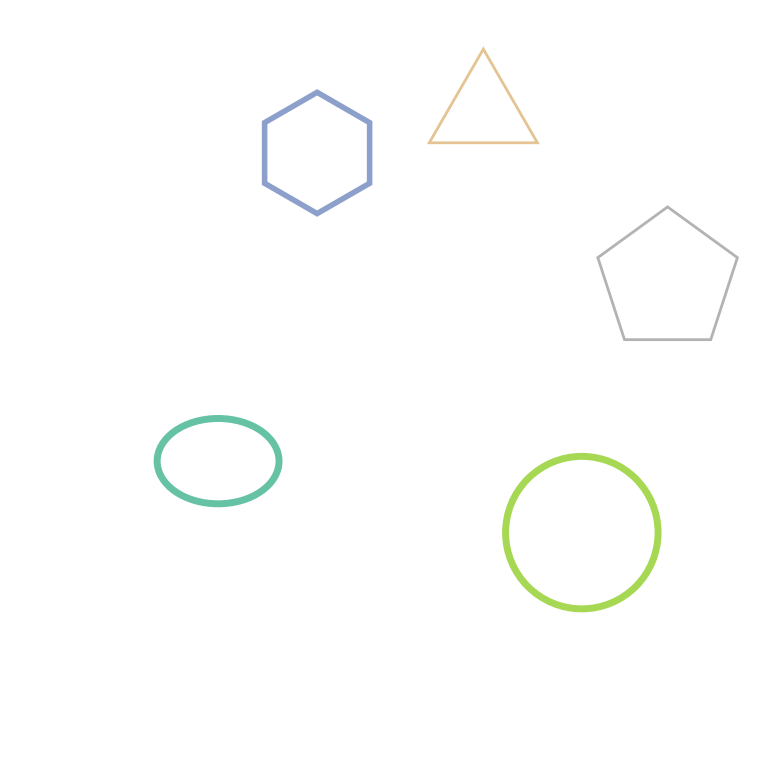[{"shape": "oval", "thickness": 2.5, "radius": 0.4, "center": [0.283, 0.401]}, {"shape": "hexagon", "thickness": 2, "radius": 0.39, "center": [0.412, 0.801]}, {"shape": "circle", "thickness": 2.5, "radius": 0.5, "center": [0.756, 0.308]}, {"shape": "triangle", "thickness": 1, "radius": 0.41, "center": [0.628, 0.855]}, {"shape": "pentagon", "thickness": 1, "radius": 0.48, "center": [0.867, 0.636]}]